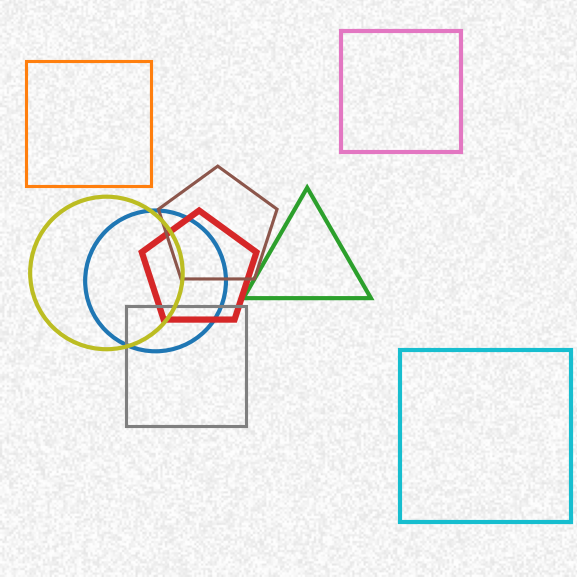[{"shape": "circle", "thickness": 2, "radius": 0.61, "center": [0.269, 0.513]}, {"shape": "square", "thickness": 1.5, "radius": 0.54, "center": [0.153, 0.785]}, {"shape": "triangle", "thickness": 2, "radius": 0.64, "center": [0.532, 0.547]}, {"shape": "pentagon", "thickness": 3, "radius": 0.52, "center": [0.345, 0.53]}, {"shape": "pentagon", "thickness": 1.5, "radius": 0.54, "center": [0.377, 0.603]}, {"shape": "square", "thickness": 2, "radius": 0.52, "center": [0.694, 0.841]}, {"shape": "square", "thickness": 1.5, "radius": 0.52, "center": [0.322, 0.366]}, {"shape": "circle", "thickness": 2, "radius": 0.66, "center": [0.184, 0.526]}, {"shape": "square", "thickness": 2, "radius": 0.74, "center": [0.841, 0.244]}]